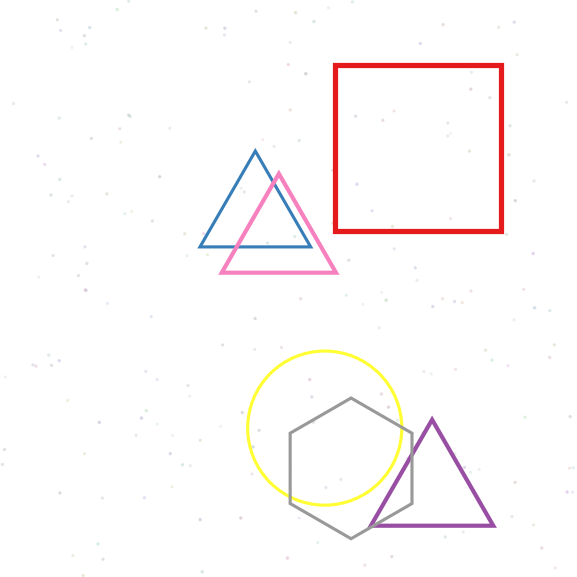[{"shape": "square", "thickness": 2.5, "radius": 0.72, "center": [0.724, 0.743]}, {"shape": "triangle", "thickness": 1.5, "radius": 0.55, "center": [0.442, 0.627]}, {"shape": "triangle", "thickness": 2, "radius": 0.61, "center": [0.748, 0.15]}, {"shape": "circle", "thickness": 1.5, "radius": 0.67, "center": [0.562, 0.258]}, {"shape": "triangle", "thickness": 2, "radius": 0.57, "center": [0.483, 0.584]}, {"shape": "hexagon", "thickness": 1.5, "radius": 0.61, "center": [0.608, 0.188]}]